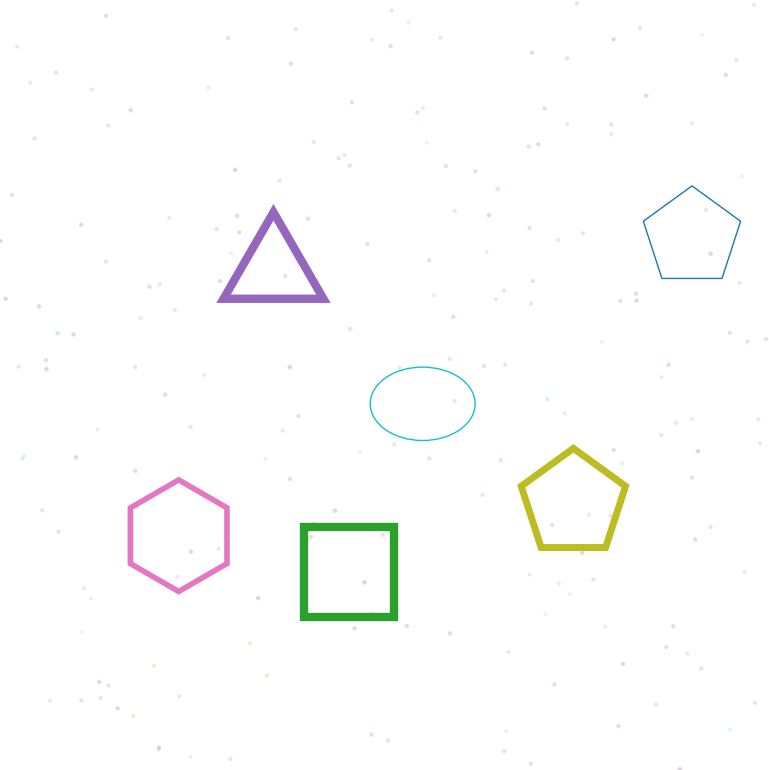[{"shape": "pentagon", "thickness": 0.5, "radius": 0.33, "center": [0.899, 0.692]}, {"shape": "square", "thickness": 3, "radius": 0.29, "center": [0.453, 0.258]}, {"shape": "triangle", "thickness": 3, "radius": 0.37, "center": [0.355, 0.649]}, {"shape": "hexagon", "thickness": 2, "radius": 0.36, "center": [0.232, 0.304]}, {"shape": "pentagon", "thickness": 2.5, "radius": 0.36, "center": [0.745, 0.347]}, {"shape": "oval", "thickness": 0.5, "radius": 0.34, "center": [0.549, 0.476]}]